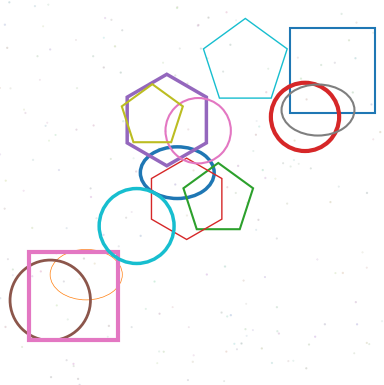[{"shape": "square", "thickness": 1.5, "radius": 0.55, "center": [0.864, 0.817]}, {"shape": "oval", "thickness": 2.5, "radius": 0.48, "center": [0.46, 0.551]}, {"shape": "oval", "thickness": 0.5, "radius": 0.47, "center": [0.224, 0.287]}, {"shape": "pentagon", "thickness": 1.5, "radius": 0.48, "center": [0.567, 0.482]}, {"shape": "hexagon", "thickness": 1, "radius": 0.53, "center": [0.485, 0.484]}, {"shape": "circle", "thickness": 3, "radius": 0.44, "center": [0.792, 0.696]}, {"shape": "hexagon", "thickness": 2.5, "radius": 0.59, "center": [0.433, 0.688]}, {"shape": "circle", "thickness": 2, "radius": 0.52, "center": [0.131, 0.22]}, {"shape": "square", "thickness": 3, "radius": 0.57, "center": [0.191, 0.232]}, {"shape": "circle", "thickness": 1.5, "radius": 0.42, "center": [0.515, 0.66]}, {"shape": "oval", "thickness": 1.5, "radius": 0.47, "center": [0.826, 0.714]}, {"shape": "pentagon", "thickness": 1.5, "radius": 0.42, "center": [0.396, 0.698]}, {"shape": "pentagon", "thickness": 1, "radius": 0.57, "center": [0.637, 0.838]}, {"shape": "circle", "thickness": 2.5, "radius": 0.49, "center": [0.355, 0.413]}]